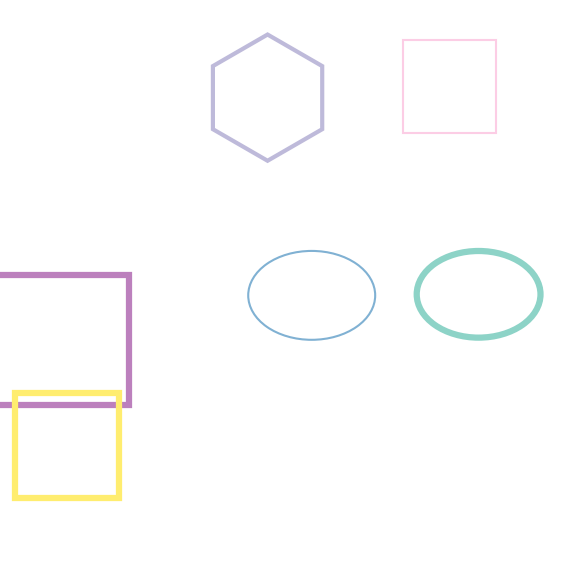[{"shape": "oval", "thickness": 3, "radius": 0.54, "center": [0.829, 0.49]}, {"shape": "hexagon", "thickness": 2, "radius": 0.55, "center": [0.463, 0.83]}, {"shape": "oval", "thickness": 1, "radius": 0.55, "center": [0.54, 0.488]}, {"shape": "square", "thickness": 1, "radius": 0.41, "center": [0.778, 0.849]}, {"shape": "square", "thickness": 3, "radius": 0.56, "center": [0.11, 0.411]}, {"shape": "square", "thickness": 3, "radius": 0.45, "center": [0.116, 0.228]}]